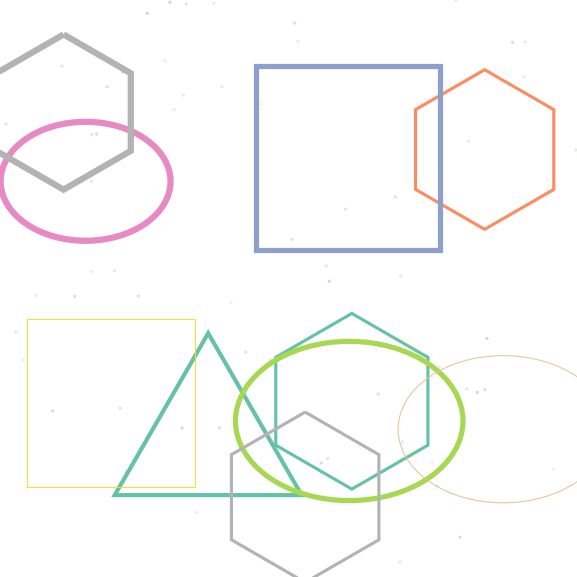[{"shape": "hexagon", "thickness": 1.5, "radius": 0.76, "center": [0.609, 0.304]}, {"shape": "triangle", "thickness": 2, "radius": 0.93, "center": [0.361, 0.235]}, {"shape": "hexagon", "thickness": 1.5, "radius": 0.69, "center": [0.839, 0.74]}, {"shape": "square", "thickness": 2.5, "radius": 0.8, "center": [0.602, 0.725]}, {"shape": "oval", "thickness": 3, "radius": 0.74, "center": [0.148, 0.685]}, {"shape": "oval", "thickness": 2.5, "radius": 0.98, "center": [0.605, 0.27]}, {"shape": "square", "thickness": 0.5, "radius": 0.72, "center": [0.192, 0.301]}, {"shape": "oval", "thickness": 0.5, "radius": 0.91, "center": [0.871, 0.256]}, {"shape": "hexagon", "thickness": 1.5, "radius": 0.74, "center": [0.528, 0.138]}, {"shape": "hexagon", "thickness": 3, "radius": 0.67, "center": [0.11, 0.805]}]